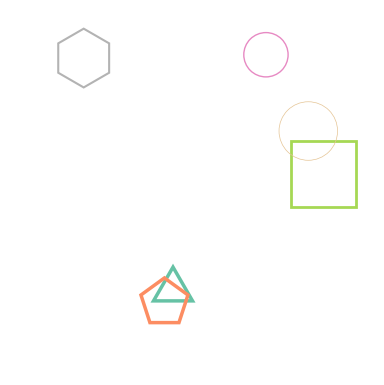[{"shape": "triangle", "thickness": 2.5, "radius": 0.29, "center": [0.449, 0.248]}, {"shape": "pentagon", "thickness": 2.5, "radius": 0.32, "center": [0.427, 0.214]}, {"shape": "circle", "thickness": 1, "radius": 0.29, "center": [0.691, 0.858]}, {"shape": "square", "thickness": 2, "radius": 0.42, "center": [0.84, 0.548]}, {"shape": "circle", "thickness": 0.5, "radius": 0.38, "center": [0.801, 0.66]}, {"shape": "hexagon", "thickness": 1.5, "radius": 0.38, "center": [0.217, 0.849]}]